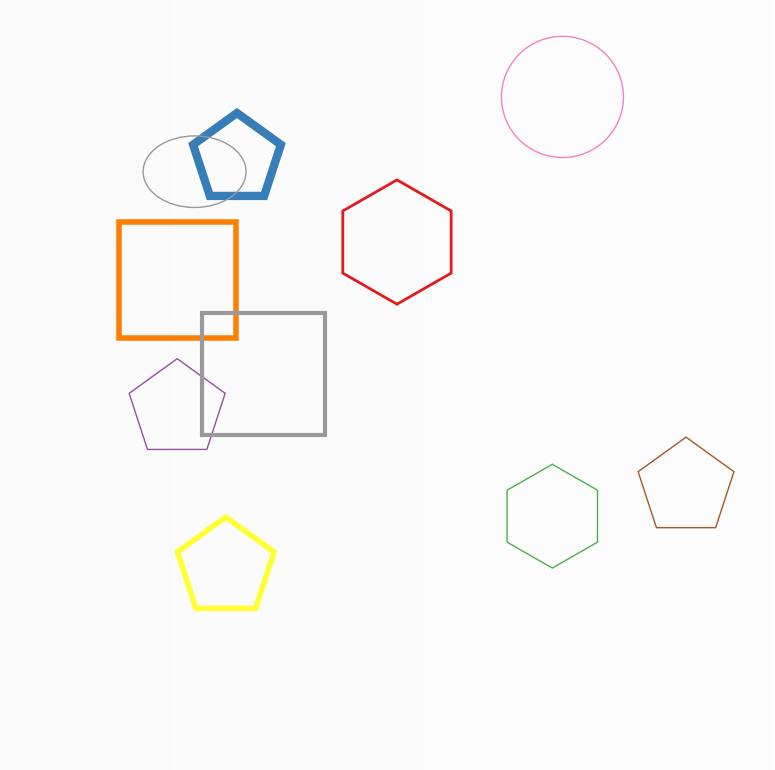[{"shape": "hexagon", "thickness": 1, "radius": 0.4, "center": [0.512, 0.686]}, {"shape": "pentagon", "thickness": 3, "radius": 0.3, "center": [0.306, 0.794]}, {"shape": "hexagon", "thickness": 0.5, "radius": 0.34, "center": [0.713, 0.33]}, {"shape": "pentagon", "thickness": 0.5, "radius": 0.33, "center": [0.229, 0.469]}, {"shape": "square", "thickness": 2, "radius": 0.38, "center": [0.23, 0.637]}, {"shape": "pentagon", "thickness": 2, "radius": 0.33, "center": [0.291, 0.263]}, {"shape": "pentagon", "thickness": 0.5, "radius": 0.32, "center": [0.885, 0.367]}, {"shape": "circle", "thickness": 0.5, "radius": 0.39, "center": [0.726, 0.874]}, {"shape": "square", "thickness": 1.5, "radius": 0.4, "center": [0.34, 0.514]}, {"shape": "oval", "thickness": 0.5, "radius": 0.33, "center": [0.251, 0.777]}]